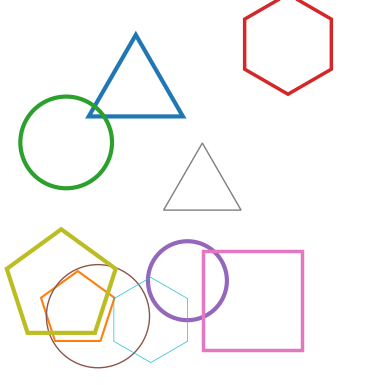[{"shape": "triangle", "thickness": 3, "radius": 0.71, "center": [0.353, 0.768]}, {"shape": "pentagon", "thickness": 1.5, "radius": 0.5, "center": [0.202, 0.196]}, {"shape": "circle", "thickness": 3, "radius": 0.6, "center": [0.172, 0.63]}, {"shape": "hexagon", "thickness": 2.5, "radius": 0.65, "center": [0.748, 0.885]}, {"shape": "circle", "thickness": 3, "radius": 0.51, "center": [0.487, 0.271]}, {"shape": "circle", "thickness": 1, "radius": 0.67, "center": [0.254, 0.179]}, {"shape": "square", "thickness": 2.5, "radius": 0.65, "center": [0.656, 0.22]}, {"shape": "triangle", "thickness": 1, "radius": 0.58, "center": [0.526, 0.512]}, {"shape": "pentagon", "thickness": 3, "radius": 0.74, "center": [0.159, 0.256]}, {"shape": "hexagon", "thickness": 0.5, "radius": 0.55, "center": [0.392, 0.169]}]